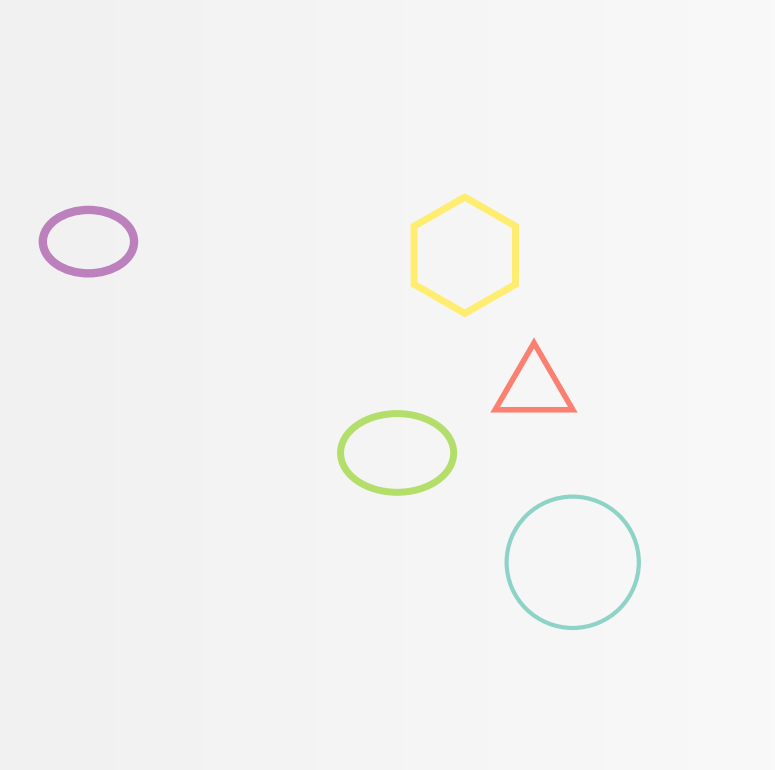[{"shape": "circle", "thickness": 1.5, "radius": 0.43, "center": [0.739, 0.27]}, {"shape": "triangle", "thickness": 2, "radius": 0.29, "center": [0.689, 0.497]}, {"shape": "oval", "thickness": 2.5, "radius": 0.36, "center": [0.512, 0.412]}, {"shape": "oval", "thickness": 3, "radius": 0.29, "center": [0.114, 0.686]}, {"shape": "hexagon", "thickness": 2.5, "radius": 0.38, "center": [0.6, 0.669]}]